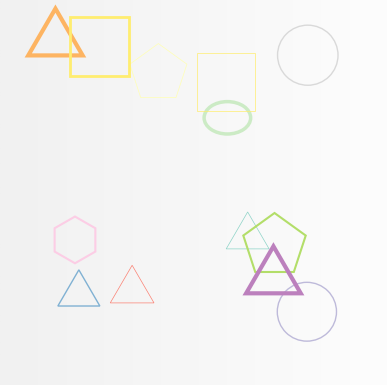[{"shape": "triangle", "thickness": 0.5, "radius": 0.32, "center": [0.639, 0.385]}, {"shape": "pentagon", "thickness": 0.5, "radius": 0.39, "center": [0.409, 0.809]}, {"shape": "circle", "thickness": 1, "radius": 0.38, "center": [0.792, 0.19]}, {"shape": "triangle", "thickness": 0.5, "radius": 0.33, "center": [0.341, 0.246]}, {"shape": "triangle", "thickness": 1, "radius": 0.31, "center": [0.204, 0.236]}, {"shape": "triangle", "thickness": 3, "radius": 0.41, "center": [0.143, 0.897]}, {"shape": "pentagon", "thickness": 1.5, "radius": 0.42, "center": [0.708, 0.362]}, {"shape": "hexagon", "thickness": 1.5, "radius": 0.3, "center": [0.194, 0.377]}, {"shape": "circle", "thickness": 1, "radius": 0.39, "center": [0.794, 0.857]}, {"shape": "triangle", "thickness": 3, "radius": 0.41, "center": [0.706, 0.279]}, {"shape": "oval", "thickness": 2.5, "radius": 0.3, "center": [0.587, 0.694]}, {"shape": "square", "thickness": 0.5, "radius": 0.37, "center": [0.583, 0.787]}, {"shape": "square", "thickness": 2, "radius": 0.38, "center": [0.256, 0.88]}]